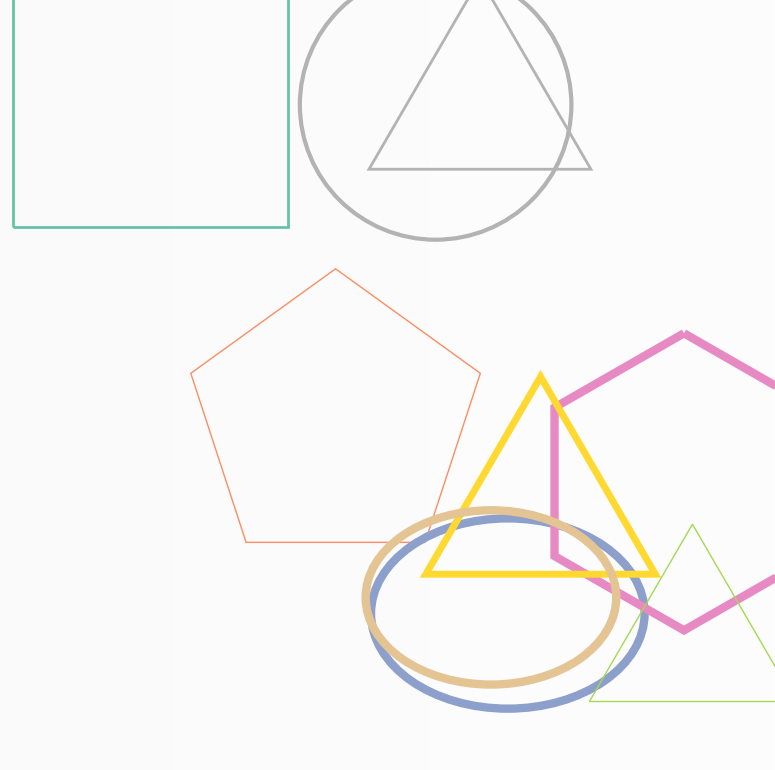[{"shape": "square", "thickness": 1, "radius": 0.89, "center": [0.194, 0.883]}, {"shape": "pentagon", "thickness": 0.5, "radius": 0.98, "center": [0.433, 0.455]}, {"shape": "oval", "thickness": 3, "radius": 0.88, "center": [0.655, 0.203]}, {"shape": "hexagon", "thickness": 3, "radius": 0.96, "center": [0.883, 0.374]}, {"shape": "triangle", "thickness": 0.5, "radius": 0.77, "center": [0.893, 0.166]}, {"shape": "triangle", "thickness": 2.5, "radius": 0.85, "center": [0.697, 0.34]}, {"shape": "oval", "thickness": 3, "radius": 0.81, "center": [0.633, 0.224]}, {"shape": "circle", "thickness": 1.5, "radius": 0.88, "center": [0.562, 0.864]}, {"shape": "triangle", "thickness": 1, "radius": 0.83, "center": [0.619, 0.863]}]